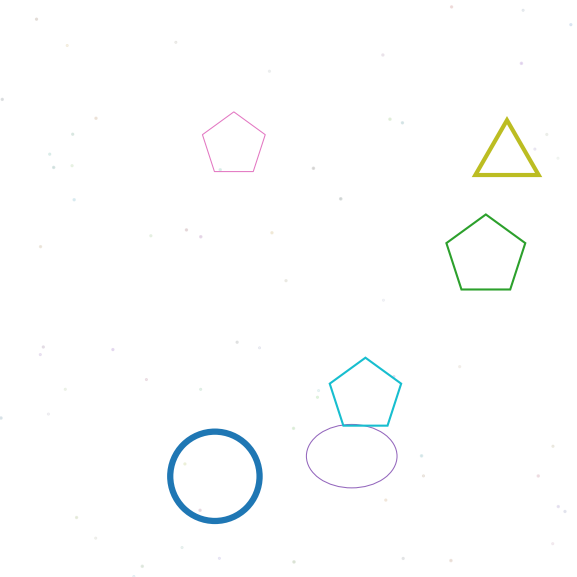[{"shape": "circle", "thickness": 3, "radius": 0.39, "center": [0.372, 0.174]}, {"shape": "pentagon", "thickness": 1, "radius": 0.36, "center": [0.841, 0.556]}, {"shape": "oval", "thickness": 0.5, "radius": 0.39, "center": [0.609, 0.209]}, {"shape": "pentagon", "thickness": 0.5, "radius": 0.29, "center": [0.405, 0.748]}, {"shape": "triangle", "thickness": 2, "radius": 0.32, "center": [0.878, 0.728]}, {"shape": "pentagon", "thickness": 1, "radius": 0.33, "center": [0.633, 0.315]}]